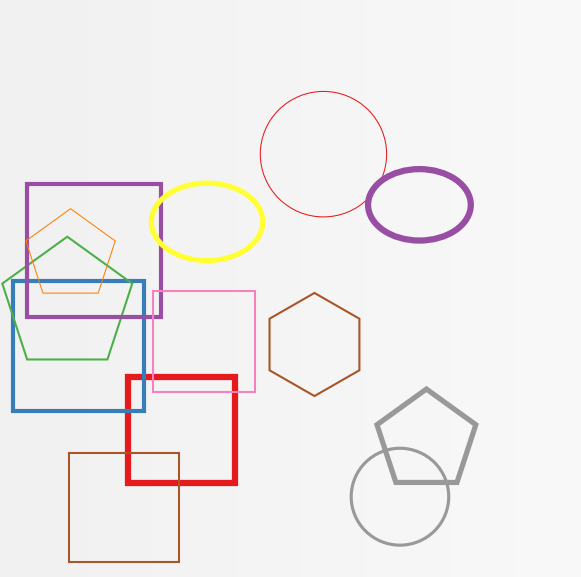[{"shape": "circle", "thickness": 0.5, "radius": 0.54, "center": [0.556, 0.732]}, {"shape": "square", "thickness": 3, "radius": 0.46, "center": [0.313, 0.254]}, {"shape": "square", "thickness": 2, "radius": 0.57, "center": [0.135, 0.4]}, {"shape": "pentagon", "thickness": 1, "radius": 0.59, "center": [0.116, 0.472]}, {"shape": "square", "thickness": 2, "radius": 0.58, "center": [0.162, 0.566]}, {"shape": "oval", "thickness": 3, "radius": 0.44, "center": [0.722, 0.644]}, {"shape": "pentagon", "thickness": 0.5, "radius": 0.4, "center": [0.121, 0.557]}, {"shape": "oval", "thickness": 2.5, "radius": 0.48, "center": [0.356, 0.615]}, {"shape": "square", "thickness": 1, "radius": 0.47, "center": [0.213, 0.121]}, {"shape": "hexagon", "thickness": 1, "radius": 0.45, "center": [0.541, 0.403]}, {"shape": "square", "thickness": 1, "radius": 0.44, "center": [0.351, 0.408]}, {"shape": "pentagon", "thickness": 2.5, "radius": 0.45, "center": [0.734, 0.236]}, {"shape": "circle", "thickness": 1.5, "radius": 0.42, "center": [0.688, 0.139]}]